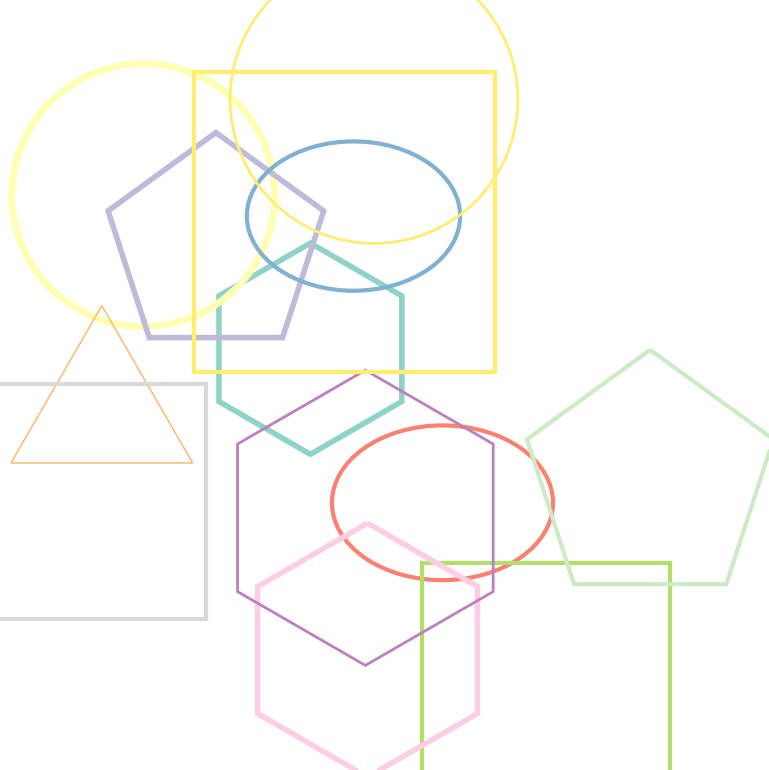[{"shape": "hexagon", "thickness": 2, "radius": 0.69, "center": [0.403, 0.547]}, {"shape": "circle", "thickness": 2.5, "radius": 0.85, "center": [0.186, 0.747]}, {"shape": "pentagon", "thickness": 2, "radius": 0.74, "center": [0.28, 0.681]}, {"shape": "oval", "thickness": 1.5, "radius": 0.72, "center": [0.575, 0.347]}, {"shape": "oval", "thickness": 1.5, "radius": 0.69, "center": [0.459, 0.719]}, {"shape": "triangle", "thickness": 0.5, "radius": 0.68, "center": [0.132, 0.467]}, {"shape": "square", "thickness": 1.5, "radius": 0.81, "center": [0.709, 0.108]}, {"shape": "hexagon", "thickness": 2, "radius": 0.82, "center": [0.477, 0.156]}, {"shape": "square", "thickness": 1.5, "radius": 0.76, "center": [0.114, 0.349]}, {"shape": "hexagon", "thickness": 1, "radius": 0.96, "center": [0.474, 0.328]}, {"shape": "pentagon", "thickness": 1.5, "radius": 0.84, "center": [0.844, 0.377]}, {"shape": "circle", "thickness": 1, "radius": 0.93, "center": [0.486, 0.871]}, {"shape": "square", "thickness": 1.5, "radius": 0.98, "center": [0.448, 0.712]}]